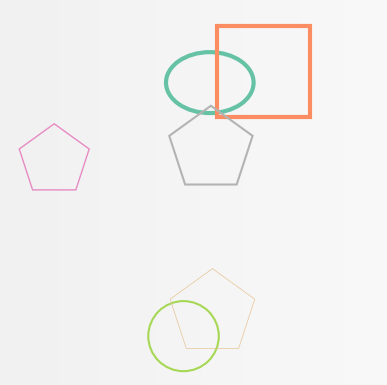[{"shape": "oval", "thickness": 3, "radius": 0.57, "center": [0.541, 0.785]}, {"shape": "square", "thickness": 3, "radius": 0.6, "center": [0.68, 0.814]}, {"shape": "pentagon", "thickness": 1, "radius": 0.47, "center": [0.14, 0.584]}, {"shape": "circle", "thickness": 1.5, "radius": 0.46, "center": [0.474, 0.127]}, {"shape": "pentagon", "thickness": 0.5, "radius": 0.57, "center": [0.548, 0.187]}, {"shape": "pentagon", "thickness": 1.5, "radius": 0.57, "center": [0.544, 0.612]}]